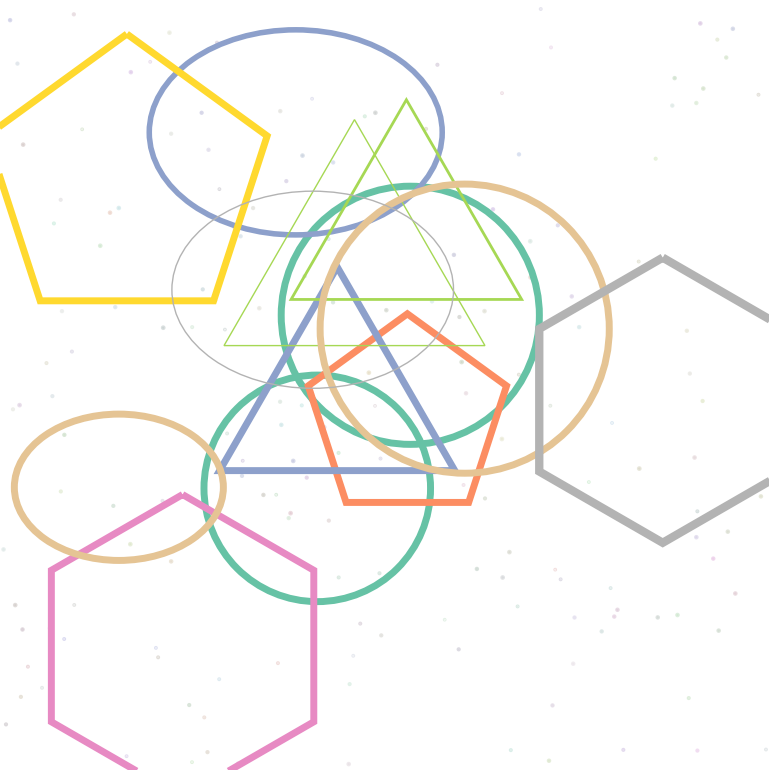[{"shape": "circle", "thickness": 2.5, "radius": 0.84, "center": [0.533, 0.591]}, {"shape": "circle", "thickness": 2.5, "radius": 0.74, "center": [0.412, 0.366]}, {"shape": "pentagon", "thickness": 2.5, "radius": 0.68, "center": [0.529, 0.457]}, {"shape": "triangle", "thickness": 2.5, "radius": 0.88, "center": [0.438, 0.477]}, {"shape": "oval", "thickness": 2, "radius": 0.95, "center": [0.384, 0.828]}, {"shape": "hexagon", "thickness": 2.5, "radius": 0.98, "center": [0.237, 0.161]}, {"shape": "triangle", "thickness": 0.5, "radius": 0.98, "center": [0.46, 0.649]}, {"shape": "triangle", "thickness": 1, "radius": 0.86, "center": [0.528, 0.698]}, {"shape": "pentagon", "thickness": 2.5, "radius": 0.96, "center": [0.165, 0.764]}, {"shape": "circle", "thickness": 2.5, "radius": 0.94, "center": [0.604, 0.573]}, {"shape": "oval", "thickness": 2.5, "radius": 0.68, "center": [0.154, 0.367]}, {"shape": "oval", "thickness": 0.5, "radius": 0.91, "center": [0.406, 0.624]}, {"shape": "hexagon", "thickness": 3, "radius": 0.93, "center": [0.861, 0.48]}]